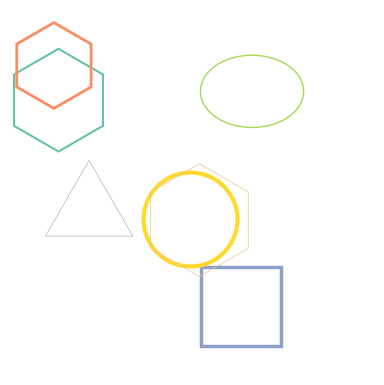[{"shape": "hexagon", "thickness": 1.5, "radius": 0.67, "center": [0.152, 0.74]}, {"shape": "hexagon", "thickness": 2, "radius": 0.56, "center": [0.14, 0.83]}, {"shape": "square", "thickness": 2.5, "radius": 0.52, "center": [0.625, 0.204]}, {"shape": "oval", "thickness": 1, "radius": 0.67, "center": [0.655, 0.763]}, {"shape": "circle", "thickness": 3, "radius": 0.61, "center": [0.495, 0.43]}, {"shape": "hexagon", "thickness": 0.5, "radius": 0.73, "center": [0.518, 0.428]}, {"shape": "triangle", "thickness": 0.5, "radius": 0.66, "center": [0.231, 0.452]}]